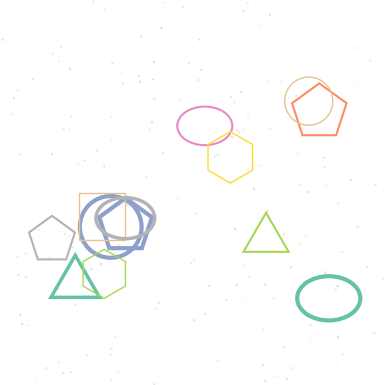[{"shape": "triangle", "thickness": 2.5, "radius": 0.36, "center": [0.195, 0.264]}, {"shape": "oval", "thickness": 3, "radius": 0.41, "center": [0.854, 0.225]}, {"shape": "pentagon", "thickness": 1.5, "radius": 0.37, "center": [0.829, 0.709]}, {"shape": "pentagon", "thickness": 3, "radius": 0.36, "center": [0.326, 0.414]}, {"shape": "circle", "thickness": 3, "radius": 0.4, "center": [0.288, 0.411]}, {"shape": "oval", "thickness": 1.5, "radius": 0.36, "center": [0.532, 0.673]}, {"shape": "hexagon", "thickness": 1, "radius": 0.32, "center": [0.271, 0.289]}, {"shape": "triangle", "thickness": 1.5, "radius": 0.34, "center": [0.691, 0.38]}, {"shape": "hexagon", "thickness": 1, "radius": 0.33, "center": [0.598, 0.591]}, {"shape": "circle", "thickness": 1, "radius": 0.31, "center": [0.802, 0.737]}, {"shape": "square", "thickness": 1, "radius": 0.3, "center": [0.264, 0.438]}, {"shape": "oval", "thickness": 2.5, "radius": 0.38, "center": [0.326, 0.433]}, {"shape": "pentagon", "thickness": 1.5, "radius": 0.31, "center": [0.135, 0.377]}]